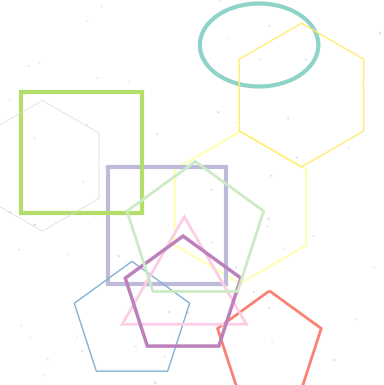[{"shape": "oval", "thickness": 3, "radius": 0.77, "center": [0.673, 0.883]}, {"shape": "hexagon", "thickness": 1.5, "radius": 0.99, "center": [0.625, 0.462]}, {"shape": "square", "thickness": 3, "radius": 0.76, "center": [0.434, 0.415]}, {"shape": "pentagon", "thickness": 2, "radius": 0.71, "center": [0.7, 0.103]}, {"shape": "pentagon", "thickness": 1, "radius": 0.79, "center": [0.343, 0.163]}, {"shape": "square", "thickness": 3, "radius": 0.78, "center": [0.211, 0.604]}, {"shape": "triangle", "thickness": 2, "radius": 0.93, "center": [0.479, 0.251]}, {"shape": "hexagon", "thickness": 0.5, "radius": 0.85, "center": [0.11, 0.569]}, {"shape": "pentagon", "thickness": 2.5, "radius": 0.79, "center": [0.476, 0.229]}, {"shape": "pentagon", "thickness": 2, "radius": 0.93, "center": [0.507, 0.394]}, {"shape": "hexagon", "thickness": 1, "radius": 0.93, "center": [0.783, 0.753]}]